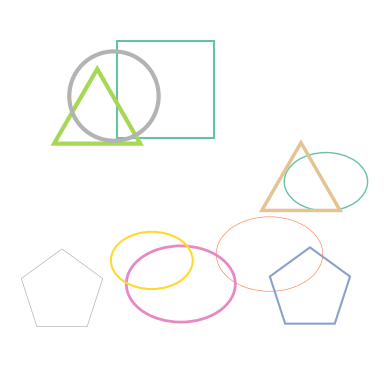[{"shape": "oval", "thickness": 1, "radius": 0.54, "center": [0.847, 0.528]}, {"shape": "square", "thickness": 1.5, "radius": 0.63, "center": [0.43, 0.768]}, {"shape": "oval", "thickness": 0.5, "radius": 0.69, "center": [0.7, 0.34]}, {"shape": "pentagon", "thickness": 1.5, "radius": 0.55, "center": [0.805, 0.248]}, {"shape": "oval", "thickness": 2, "radius": 0.71, "center": [0.47, 0.262]}, {"shape": "triangle", "thickness": 3, "radius": 0.65, "center": [0.252, 0.692]}, {"shape": "oval", "thickness": 1.5, "radius": 0.53, "center": [0.394, 0.324]}, {"shape": "triangle", "thickness": 2.5, "radius": 0.59, "center": [0.782, 0.512]}, {"shape": "circle", "thickness": 3, "radius": 0.58, "center": [0.296, 0.75]}, {"shape": "pentagon", "thickness": 0.5, "radius": 0.56, "center": [0.161, 0.242]}]